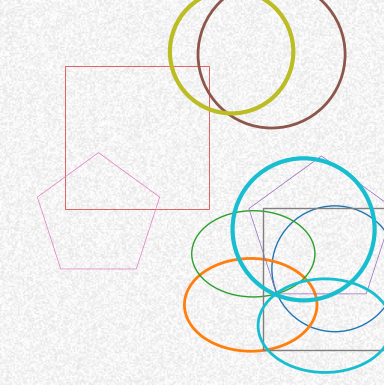[{"shape": "circle", "thickness": 1, "radius": 0.82, "center": [0.87, 0.302]}, {"shape": "oval", "thickness": 2, "radius": 0.86, "center": [0.651, 0.208]}, {"shape": "oval", "thickness": 1, "radius": 0.8, "center": [0.658, 0.341]}, {"shape": "square", "thickness": 0.5, "radius": 0.93, "center": [0.355, 0.643]}, {"shape": "pentagon", "thickness": 0.5, "radius": 0.99, "center": [0.835, 0.397]}, {"shape": "circle", "thickness": 2, "radius": 0.96, "center": [0.705, 0.859]}, {"shape": "pentagon", "thickness": 0.5, "radius": 0.84, "center": [0.256, 0.437]}, {"shape": "square", "thickness": 1, "radius": 0.93, "center": [0.868, 0.275]}, {"shape": "circle", "thickness": 3, "radius": 0.8, "center": [0.602, 0.866]}, {"shape": "circle", "thickness": 3, "radius": 0.92, "center": [0.789, 0.404]}, {"shape": "oval", "thickness": 2, "radius": 0.87, "center": [0.844, 0.154]}]